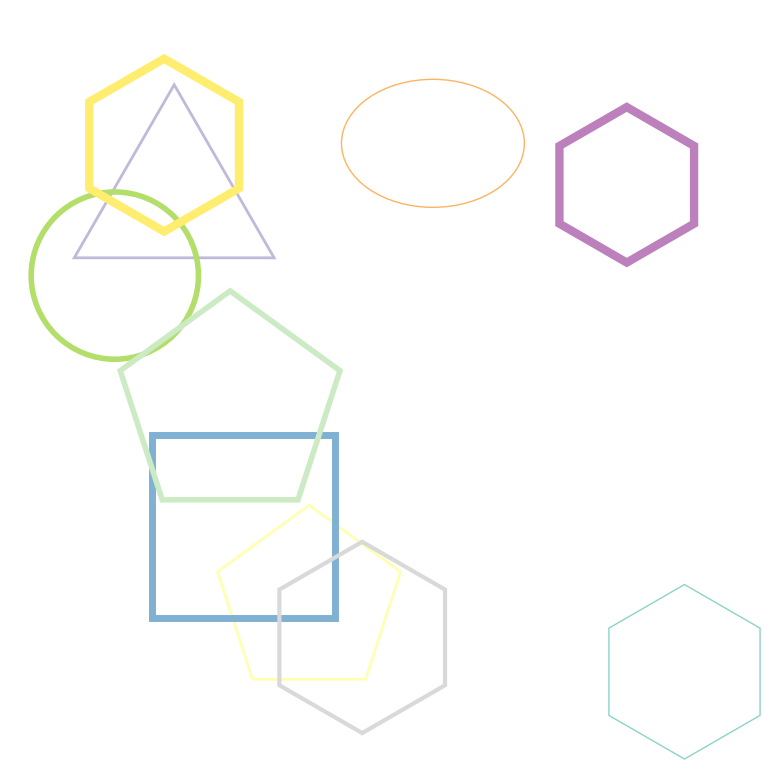[{"shape": "hexagon", "thickness": 0.5, "radius": 0.57, "center": [0.889, 0.128]}, {"shape": "pentagon", "thickness": 1, "radius": 0.62, "center": [0.401, 0.219]}, {"shape": "triangle", "thickness": 1, "radius": 0.75, "center": [0.226, 0.74]}, {"shape": "square", "thickness": 2.5, "radius": 0.6, "center": [0.316, 0.316]}, {"shape": "oval", "thickness": 0.5, "radius": 0.59, "center": [0.562, 0.814]}, {"shape": "circle", "thickness": 2, "radius": 0.54, "center": [0.149, 0.642]}, {"shape": "hexagon", "thickness": 1.5, "radius": 0.62, "center": [0.47, 0.172]}, {"shape": "hexagon", "thickness": 3, "radius": 0.5, "center": [0.814, 0.76]}, {"shape": "pentagon", "thickness": 2, "radius": 0.75, "center": [0.299, 0.472]}, {"shape": "hexagon", "thickness": 3, "radius": 0.56, "center": [0.213, 0.812]}]